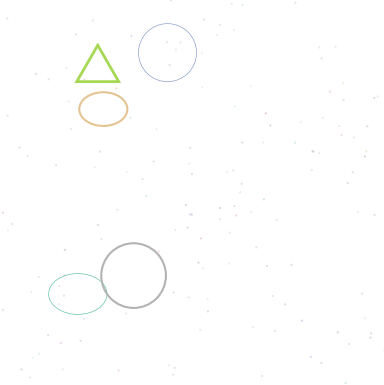[{"shape": "oval", "thickness": 0.5, "radius": 0.38, "center": [0.202, 0.236]}, {"shape": "circle", "thickness": 0.5, "radius": 0.38, "center": [0.435, 0.863]}, {"shape": "triangle", "thickness": 2, "radius": 0.31, "center": [0.254, 0.819]}, {"shape": "oval", "thickness": 1.5, "radius": 0.31, "center": [0.268, 0.717]}, {"shape": "circle", "thickness": 1.5, "radius": 0.42, "center": [0.347, 0.284]}]